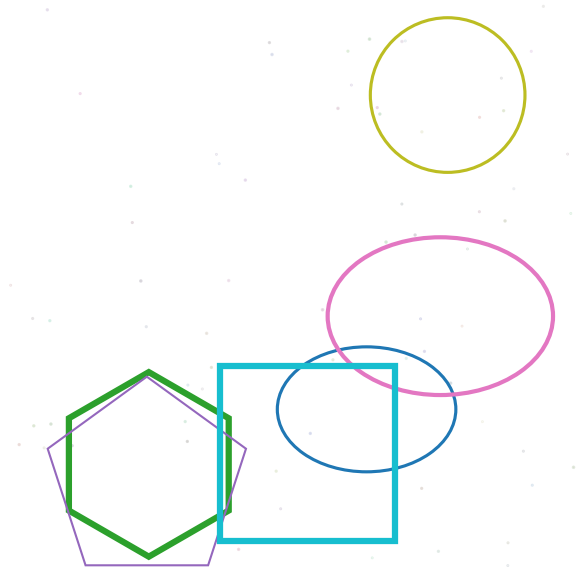[{"shape": "oval", "thickness": 1.5, "radius": 0.77, "center": [0.635, 0.29]}, {"shape": "hexagon", "thickness": 3, "radius": 0.8, "center": [0.258, 0.195]}, {"shape": "pentagon", "thickness": 1, "radius": 0.9, "center": [0.254, 0.166]}, {"shape": "oval", "thickness": 2, "radius": 0.98, "center": [0.763, 0.452]}, {"shape": "circle", "thickness": 1.5, "radius": 0.67, "center": [0.775, 0.835]}, {"shape": "square", "thickness": 3, "radius": 0.76, "center": [0.532, 0.214]}]